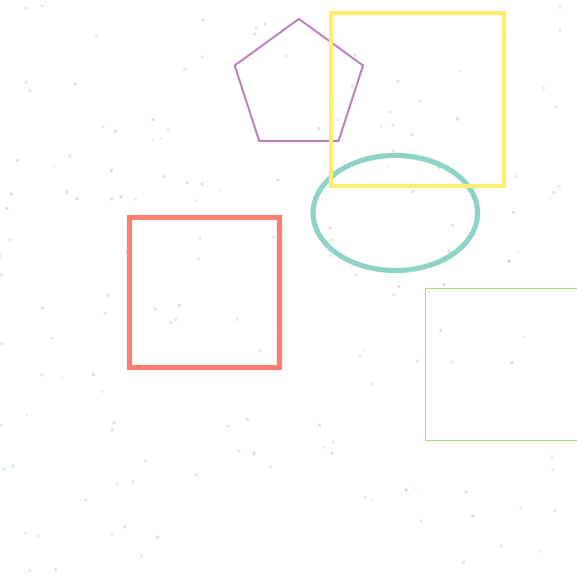[{"shape": "oval", "thickness": 2.5, "radius": 0.71, "center": [0.685, 0.63]}, {"shape": "square", "thickness": 2.5, "radius": 0.65, "center": [0.353, 0.494]}, {"shape": "square", "thickness": 0.5, "radius": 0.66, "center": [0.868, 0.369]}, {"shape": "pentagon", "thickness": 1, "radius": 0.58, "center": [0.518, 0.85]}, {"shape": "square", "thickness": 2, "radius": 0.75, "center": [0.724, 0.827]}]